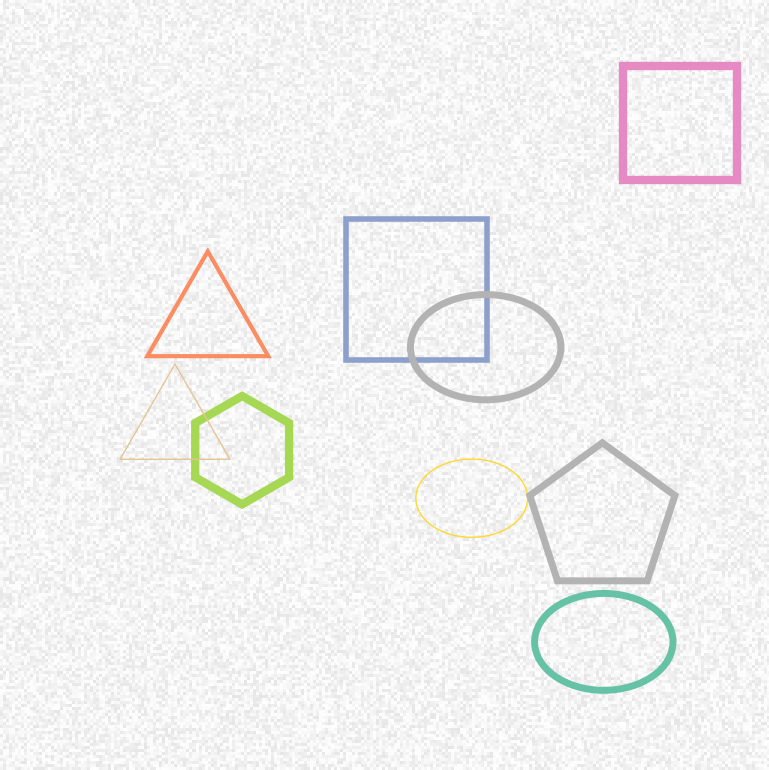[{"shape": "oval", "thickness": 2.5, "radius": 0.45, "center": [0.784, 0.166]}, {"shape": "triangle", "thickness": 1.5, "radius": 0.45, "center": [0.27, 0.583]}, {"shape": "square", "thickness": 2, "radius": 0.46, "center": [0.541, 0.624]}, {"shape": "square", "thickness": 3, "radius": 0.37, "center": [0.883, 0.84]}, {"shape": "hexagon", "thickness": 3, "radius": 0.35, "center": [0.314, 0.415]}, {"shape": "oval", "thickness": 0.5, "radius": 0.36, "center": [0.613, 0.353]}, {"shape": "triangle", "thickness": 0.5, "radius": 0.41, "center": [0.227, 0.445]}, {"shape": "pentagon", "thickness": 2.5, "radius": 0.5, "center": [0.782, 0.326]}, {"shape": "oval", "thickness": 2.5, "radius": 0.49, "center": [0.631, 0.549]}]